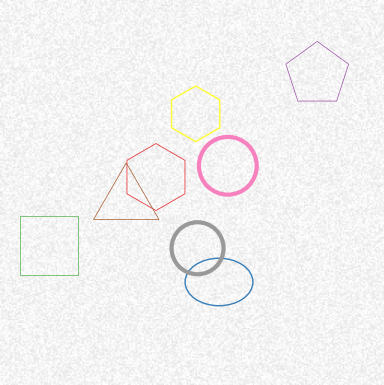[{"shape": "hexagon", "thickness": 0.5, "radius": 0.43, "center": [0.405, 0.54]}, {"shape": "oval", "thickness": 1, "radius": 0.44, "center": [0.569, 0.268]}, {"shape": "square", "thickness": 0.5, "radius": 0.38, "center": [0.127, 0.362]}, {"shape": "pentagon", "thickness": 0.5, "radius": 0.43, "center": [0.824, 0.807]}, {"shape": "hexagon", "thickness": 1, "radius": 0.36, "center": [0.508, 0.704]}, {"shape": "triangle", "thickness": 0.5, "radius": 0.49, "center": [0.328, 0.479]}, {"shape": "circle", "thickness": 3, "radius": 0.38, "center": [0.592, 0.569]}, {"shape": "circle", "thickness": 3, "radius": 0.34, "center": [0.513, 0.355]}]